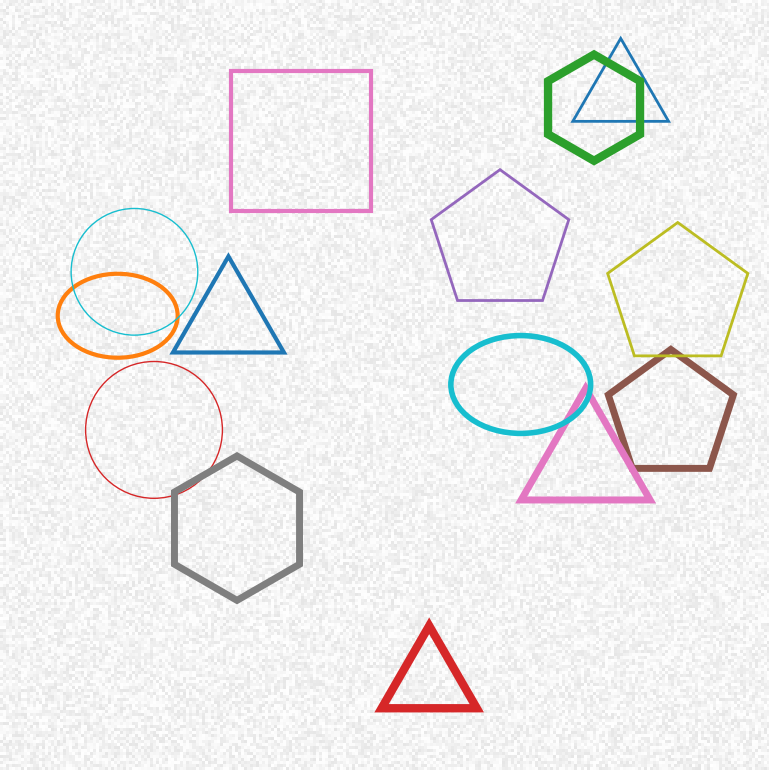[{"shape": "triangle", "thickness": 1, "radius": 0.36, "center": [0.806, 0.878]}, {"shape": "triangle", "thickness": 1.5, "radius": 0.42, "center": [0.297, 0.584]}, {"shape": "oval", "thickness": 1.5, "radius": 0.39, "center": [0.153, 0.59]}, {"shape": "hexagon", "thickness": 3, "radius": 0.34, "center": [0.771, 0.86]}, {"shape": "circle", "thickness": 0.5, "radius": 0.44, "center": [0.2, 0.442]}, {"shape": "triangle", "thickness": 3, "radius": 0.36, "center": [0.557, 0.116]}, {"shape": "pentagon", "thickness": 1, "radius": 0.47, "center": [0.649, 0.686]}, {"shape": "pentagon", "thickness": 2.5, "radius": 0.43, "center": [0.871, 0.461]}, {"shape": "triangle", "thickness": 2.5, "radius": 0.48, "center": [0.761, 0.399]}, {"shape": "square", "thickness": 1.5, "radius": 0.45, "center": [0.391, 0.817]}, {"shape": "hexagon", "thickness": 2.5, "radius": 0.47, "center": [0.308, 0.314]}, {"shape": "pentagon", "thickness": 1, "radius": 0.48, "center": [0.88, 0.615]}, {"shape": "oval", "thickness": 2, "radius": 0.45, "center": [0.676, 0.501]}, {"shape": "circle", "thickness": 0.5, "radius": 0.41, "center": [0.175, 0.647]}]